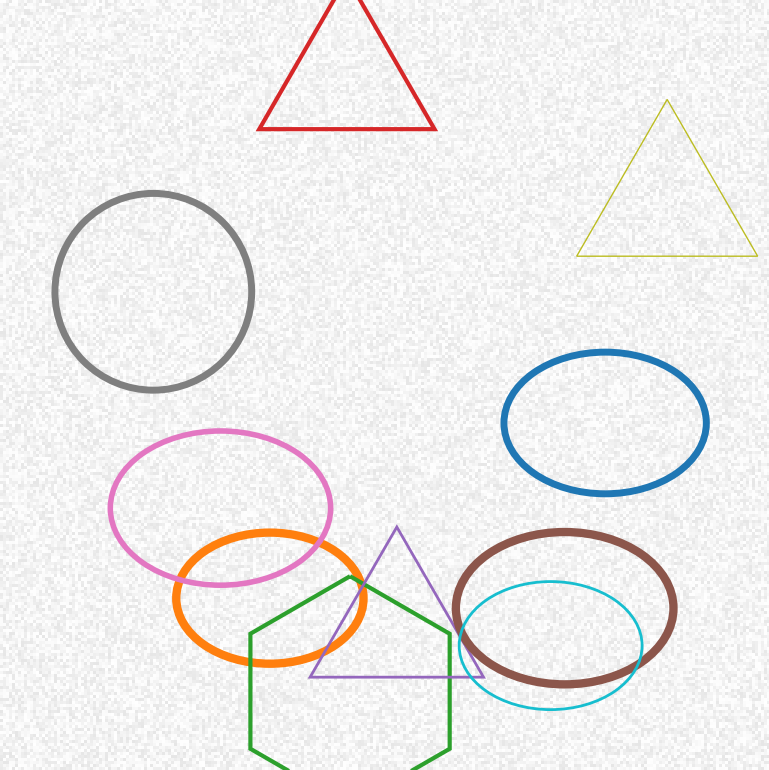[{"shape": "oval", "thickness": 2.5, "radius": 0.66, "center": [0.786, 0.451]}, {"shape": "oval", "thickness": 3, "radius": 0.61, "center": [0.351, 0.223]}, {"shape": "hexagon", "thickness": 1.5, "radius": 0.75, "center": [0.455, 0.102]}, {"shape": "triangle", "thickness": 1.5, "radius": 0.66, "center": [0.451, 0.898]}, {"shape": "triangle", "thickness": 1, "radius": 0.65, "center": [0.515, 0.186]}, {"shape": "oval", "thickness": 3, "radius": 0.71, "center": [0.733, 0.21]}, {"shape": "oval", "thickness": 2, "radius": 0.72, "center": [0.286, 0.34]}, {"shape": "circle", "thickness": 2.5, "radius": 0.64, "center": [0.199, 0.621]}, {"shape": "triangle", "thickness": 0.5, "radius": 0.68, "center": [0.866, 0.735]}, {"shape": "oval", "thickness": 1, "radius": 0.59, "center": [0.715, 0.162]}]